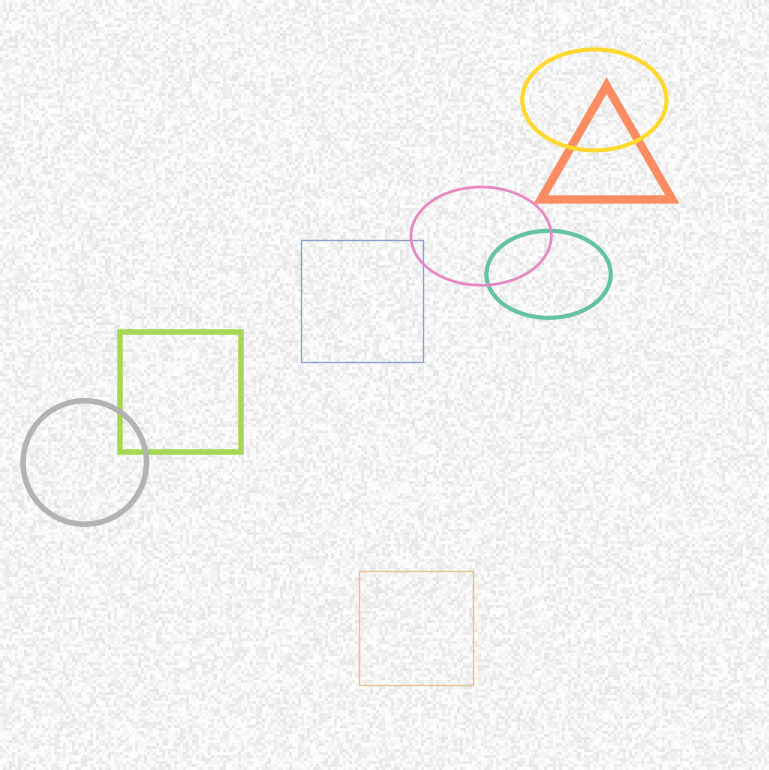[{"shape": "oval", "thickness": 1.5, "radius": 0.4, "center": [0.712, 0.644]}, {"shape": "triangle", "thickness": 3, "radius": 0.49, "center": [0.788, 0.79]}, {"shape": "square", "thickness": 0.5, "radius": 0.4, "center": [0.47, 0.609]}, {"shape": "oval", "thickness": 1, "radius": 0.46, "center": [0.625, 0.693]}, {"shape": "square", "thickness": 2, "radius": 0.39, "center": [0.234, 0.491]}, {"shape": "oval", "thickness": 1.5, "radius": 0.47, "center": [0.772, 0.87]}, {"shape": "square", "thickness": 0.5, "radius": 0.37, "center": [0.54, 0.185]}, {"shape": "circle", "thickness": 2, "radius": 0.4, "center": [0.11, 0.399]}]